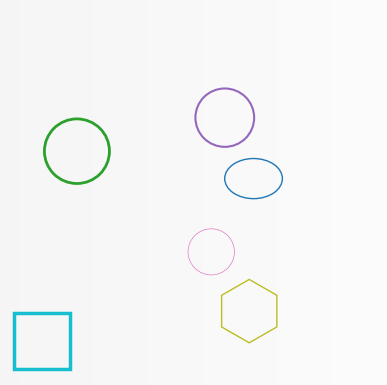[{"shape": "oval", "thickness": 1, "radius": 0.37, "center": [0.654, 0.536]}, {"shape": "circle", "thickness": 2, "radius": 0.42, "center": [0.198, 0.607]}, {"shape": "circle", "thickness": 1.5, "radius": 0.38, "center": [0.58, 0.694]}, {"shape": "circle", "thickness": 0.5, "radius": 0.3, "center": [0.545, 0.346]}, {"shape": "hexagon", "thickness": 1, "radius": 0.41, "center": [0.643, 0.192]}, {"shape": "square", "thickness": 2.5, "radius": 0.36, "center": [0.108, 0.114]}]